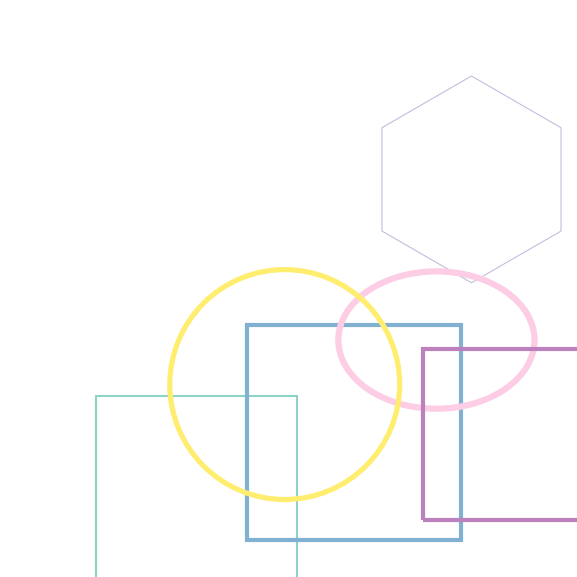[{"shape": "square", "thickness": 1, "radius": 0.87, "center": [0.341, 0.14]}, {"shape": "hexagon", "thickness": 0.5, "radius": 0.9, "center": [0.816, 0.689]}, {"shape": "square", "thickness": 2, "radius": 0.93, "center": [0.613, 0.251]}, {"shape": "oval", "thickness": 3, "radius": 0.85, "center": [0.756, 0.41]}, {"shape": "square", "thickness": 2, "radius": 0.74, "center": [0.88, 0.247]}, {"shape": "circle", "thickness": 2.5, "radius": 1.0, "center": [0.493, 0.333]}]